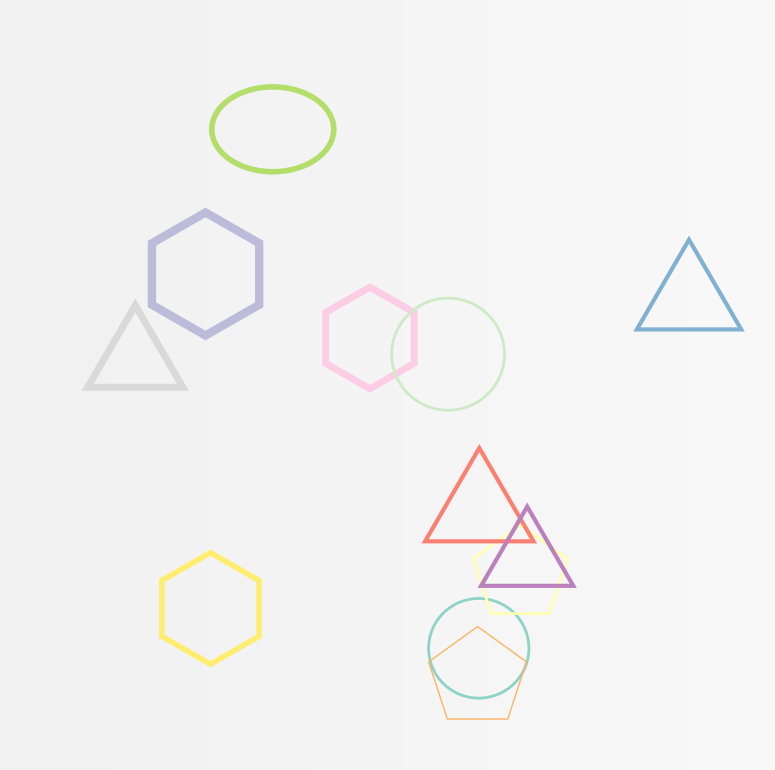[{"shape": "circle", "thickness": 1, "radius": 0.32, "center": [0.618, 0.158]}, {"shape": "pentagon", "thickness": 1, "radius": 0.32, "center": [0.671, 0.255]}, {"shape": "hexagon", "thickness": 3, "radius": 0.4, "center": [0.265, 0.644]}, {"shape": "triangle", "thickness": 1.5, "radius": 0.4, "center": [0.618, 0.337]}, {"shape": "triangle", "thickness": 1.5, "radius": 0.39, "center": [0.889, 0.611]}, {"shape": "pentagon", "thickness": 0.5, "radius": 0.33, "center": [0.616, 0.12]}, {"shape": "oval", "thickness": 2, "radius": 0.39, "center": [0.352, 0.832]}, {"shape": "hexagon", "thickness": 2.5, "radius": 0.33, "center": [0.477, 0.561]}, {"shape": "triangle", "thickness": 2.5, "radius": 0.35, "center": [0.174, 0.533]}, {"shape": "triangle", "thickness": 1.5, "radius": 0.34, "center": [0.68, 0.273]}, {"shape": "circle", "thickness": 1, "radius": 0.36, "center": [0.578, 0.54]}, {"shape": "hexagon", "thickness": 2, "radius": 0.36, "center": [0.272, 0.21]}]